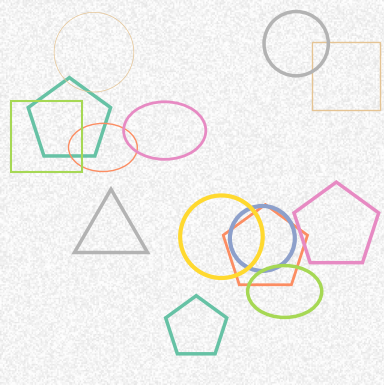[{"shape": "pentagon", "thickness": 2.5, "radius": 0.56, "center": [0.18, 0.686]}, {"shape": "pentagon", "thickness": 2.5, "radius": 0.42, "center": [0.51, 0.149]}, {"shape": "oval", "thickness": 1, "radius": 0.45, "center": [0.267, 0.617]}, {"shape": "pentagon", "thickness": 2, "radius": 0.58, "center": [0.689, 0.354]}, {"shape": "circle", "thickness": 3, "radius": 0.42, "center": [0.681, 0.381]}, {"shape": "oval", "thickness": 2, "radius": 0.53, "center": [0.428, 0.661]}, {"shape": "pentagon", "thickness": 2.5, "radius": 0.58, "center": [0.874, 0.411]}, {"shape": "oval", "thickness": 2.5, "radius": 0.48, "center": [0.739, 0.243]}, {"shape": "square", "thickness": 1.5, "radius": 0.46, "center": [0.122, 0.645]}, {"shape": "circle", "thickness": 3, "radius": 0.54, "center": [0.575, 0.385]}, {"shape": "square", "thickness": 1, "radius": 0.44, "center": [0.899, 0.802]}, {"shape": "circle", "thickness": 0.5, "radius": 0.52, "center": [0.244, 0.865]}, {"shape": "triangle", "thickness": 2.5, "radius": 0.55, "center": [0.288, 0.399]}, {"shape": "circle", "thickness": 2.5, "radius": 0.42, "center": [0.769, 0.887]}]